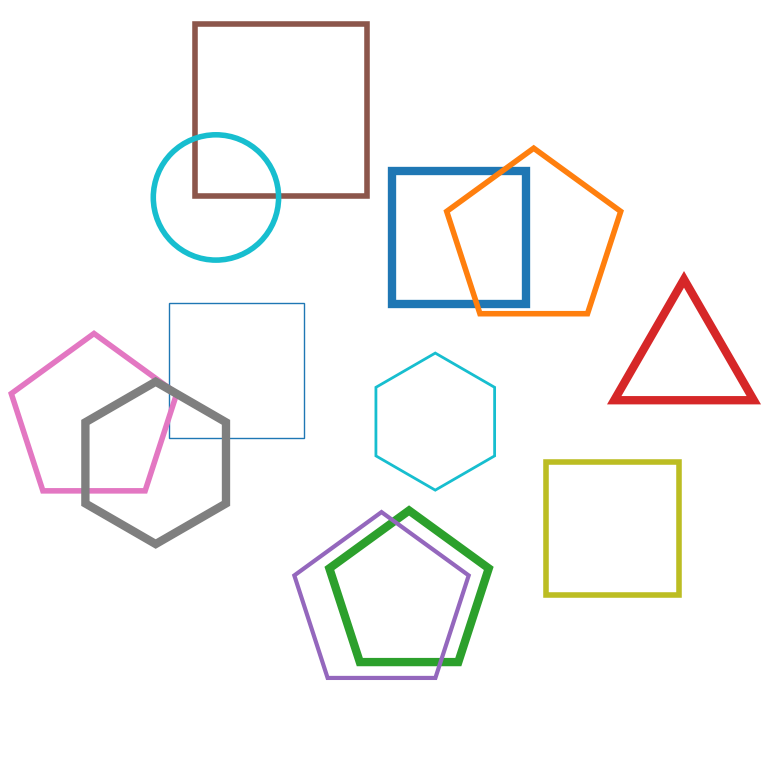[{"shape": "square", "thickness": 0.5, "radius": 0.44, "center": [0.308, 0.519]}, {"shape": "square", "thickness": 3, "radius": 0.43, "center": [0.596, 0.691]}, {"shape": "pentagon", "thickness": 2, "radius": 0.59, "center": [0.693, 0.689]}, {"shape": "pentagon", "thickness": 3, "radius": 0.54, "center": [0.531, 0.228]}, {"shape": "triangle", "thickness": 3, "radius": 0.52, "center": [0.888, 0.533]}, {"shape": "pentagon", "thickness": 1.5, "radius": 0.6, "center": [0.495, 0.216]}, {"shape": "square", "thickness": 2, "radius": 0.56, "center": [0.365, 0.857]}, {"shape": "pentagon", "thickness": 2, "radius": 0.56, "center": [0.122, 0.454]}, {"shape": "hexagon", "thickness": 3, "radius": 0.53, "center": [0.202, 0.399]}, {"shape": "square", "thickness": 2, "radius": 0.43, "center": [0.796, 0.314]}, {"shape": "circle", "thickness": 2, "radius": 0.41, "center": [0.28, 0.744]}, {"shape": "hexagon", "thickness": 1, "radius": 0.45, "center": [0.565, 0.452]}]